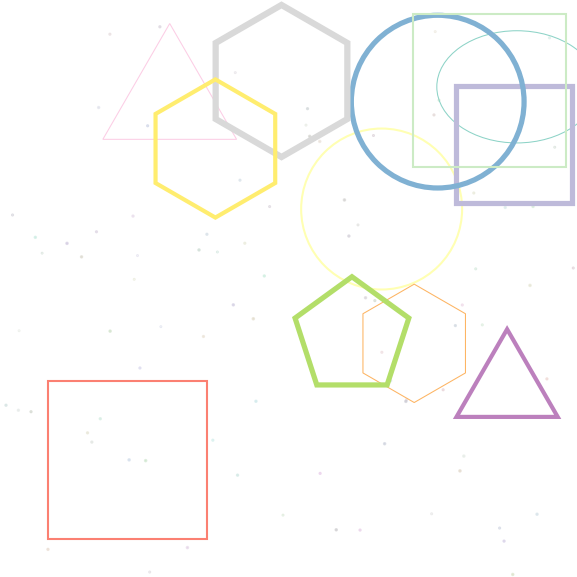[{"shape": "oval", "thickness": 0.5, "radius": 0.69, "center": [0.895, 0.849]}, {"shape": "circle", "thickness": 1, "radius": 0.7, "center": [0.661, 0.637]}, {"shape": "square", "thickness": 2.5, "radius": 0.51, "center": [0.89, 0.748]}, {"shape": "square", "thickness": 1, "radius": 0.68, "center": [0.221, 0.203]}, {"shape": "circle", "thickness": 2.5, "radius": 0.75, "center": [0.758, 0.823]}, {"shape": "hexagon", "thickness": 0.5, "radius": 0.51, "center": [0.717, 0.405]}, {"shape": "pentagon", "thickness": 2.5, "radius": 0.52, "center": [0.609, 0.416]}, {"shape": "triangle", "thickness": 0.5, "radius": 0.67, "center": [0.294, 0.825]}, {"shape": "hexagon", "thickness": 3, "radius": 0.66, "center": [0.487, 0.859]}, {"shape": "triangle", "thickness": 2, "radius": 0.51, "center": [0.878, 0.328]}, {"shape": "square", "thickness": 1, "radius": 0.66, "center": [0.848, 0.842]}, {"shape": "hexagon", "thickness": 2, "radius": 0.6, "center": [0.373, 0.742]}]